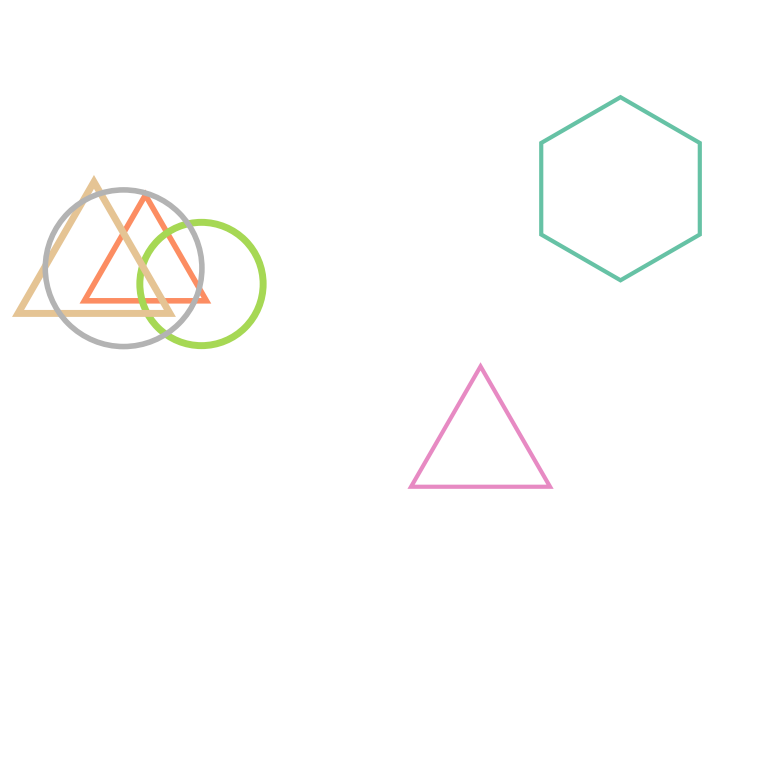[{"shape": "hexagon", "thickness": 1.5, "radius": 0.59, "center": [0.806, 0.755]}, {"shape": "triangle", "thickness": 2, "radius": 0.46, "center": [0.189, 0.655]}, {"shape": "triangle", "thickness": 1.5, "radius": 0.52, "center": [0.624, 0.42]}, {"shape": "circle", "thickness": 2.5, "radius": 0.4, "center": [0.262, 0.631]}, {"shape": "triangle", "thickness": 2.5, "radius": 0.57, "center": [0.122, 0.65]}, {"shape": "circle", "thickness": 2, "radius": 0.51, "center": [0.161, 0.652]}]